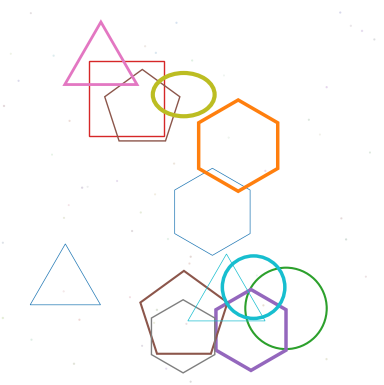[{"shape": "hexagon", "thickness": 0.5, "radius": 0.57, "center": [0.552, 0.45]}, {"shape": "triangle", "thickness": 0.5, "radius": 0.53, "center": [0.17, 0.261]}, {"shape": "hexagon", "thickness": 2.5, "radius": 0.59, "center": [0.619, 0.622]}, {"shape": "circle", "thickness": 1.5, "radius": 0.53, "center": [0.743, 0.199]}, {"shape": "square", "thickness": 1, "radius": 0.49, "center": [0.328, 0.745]}, {"shape": "hexagon", "thickness": 2.5, "radius": 0.53, "center": [0.652, 0.143]}, {"shape": "pentagon", "thickness": 1.5, "radius": 0.6, "center": [0.478, 0.177]}, {"shape": "pentagon", "thickness": 1, "radius": 0.51, "center": [0.37, 0.717]}, {"shape": "triangle", "thickness": 2, "radius": 0.54, "center": [0.262, 0.835]}, {"shape": "hexagon", "thickness": 1, "radius": 0.47, "center": [0.476, 0.126]}, {"shape": "oval", "thickness": 3, "radius": 0.4, "center": [0.477, 0.754]}, {"shape": "triangle", "thickness": 0.5, "radius": 0.58, "center": [0.588, 0.224]}, {"shape": "circle", "thickness": 2.5, "radius": 0.41, "center": [0.659, 0.254]}]